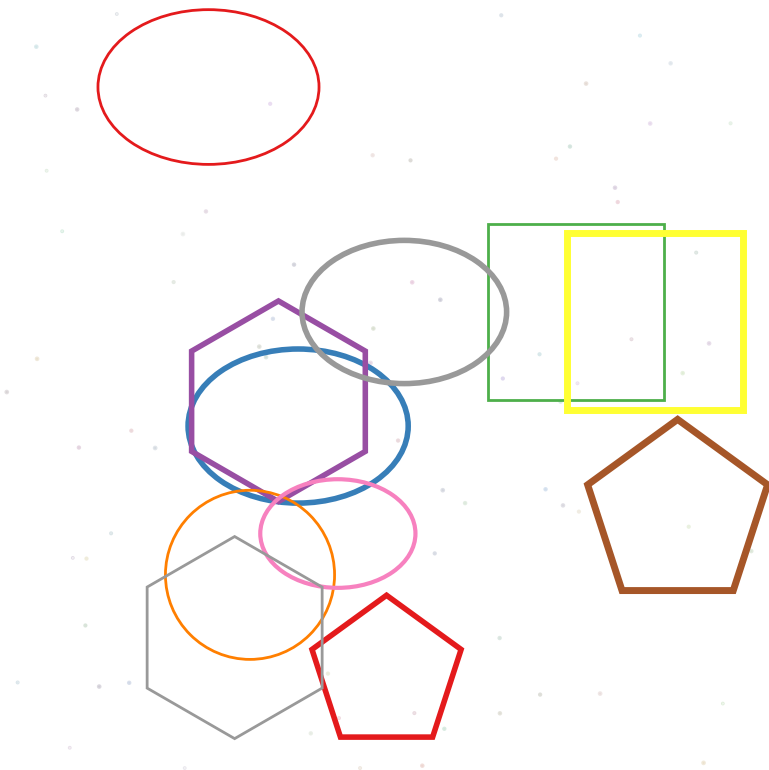[{"shape": "oval", "thickness": 1, "radius": 0.72, "center": [0.271, 0.887]}, {"shape": "pentagon", "thickness": 2, "radius": 0.51, "center": [0.502, 0.125]}, {"shape": "oval", "thickness": 2, "radius": 0.71, "center": [0.387, 0.447]}, {"shape": "square", "thickness": 1, "radius": 0.57, "center": [0.748, 0.595]}, {"shape": "hexagon", "thickness": 2, "radius": 0.65, "center": [0.362, 0.479]}, {"shape": "circle", "thickness": 1, "radius": 0.55, "center": [0.325, 0.253]}, {"shape": "square", "thickness": 2.5, "radius": 0.57, "center": [0.851, 0.582]}, {"shape": "pentagon", "thickness": 2.5, "radius": 0.61, "center": [0.88, 0.332]}, {"shape": "oval", "thickness": 1.5, "radius": 0.5, "center": [0.439, 0.307]}, {"shape": "hexagon", "thickness": 1, "radius": 0.66, "center": [0.305, 0.172]}, {"shape": "oval", "thickness": 2, "radius": 0.66, "center": [0.525, 0.595]}]